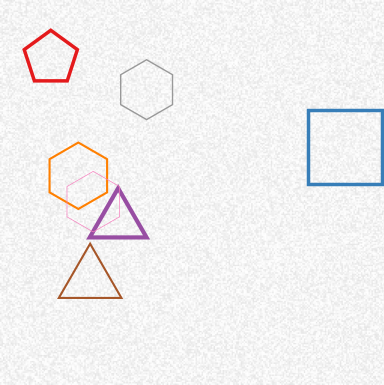[{"shape": "pentagon", "thickness": 2.5, "radius": 0.36, "center": [0.132, 0.849]}, {"shape": "square", "thickness": 2.5, "radius": 0.48, "center": [0.896, 0.618]}, {"shape": "triangle", "thickness": 3, "radius": 0.43, "center": [0.307, 0.426]}, {"shape": "hexagon", "thickness": 1.5, "radius": 0.43, "center": [0.203, 0.543]}, {"shape": "triangle", "thickness": 1.5, "radius": 0.47, "center": [0.234, 0.273]}, {"shape": "hexagon", "thickness": 0.5, "radius": 0.39, "center": [0.242, 0.476]}, {"shape": "hexagon", "thickness": 1, "radius": 0.39, "center": [0.381, 0.767]}]